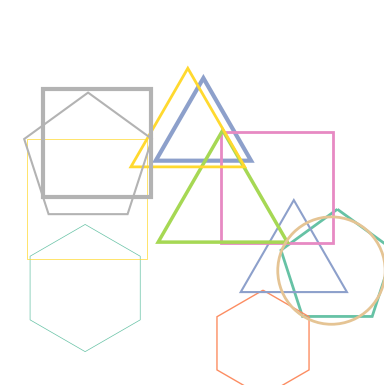[{"shape": "pentagon", "thickness": 2, "radius": 0.77, "center": [0.876, 0.303]}, {"shape": "hexagon", "thickness": 0.5, "radius": 0.83, "center": [0.221, 0.252]}, {"shape": "hexagon", "thickness": 1, "radius": 0.69, "center": [0.683, 0.108]}, {"shape": "triangle", "thickness": 3, "radius": 0.71, "center": [0.528, 0.654]}, {"shape": "triangle", "thickness": 1.5, "radius": 0.8, "center": [0.763, 0.321]}, {"shape": "square", "thickness": 2, "radius": 0.72, "center": [0.719, 0.513]}, {"shape": "triangle", "thickness": 2.5, "radius": 0.97, "center": [0.579, 0.468]}, {"shape": "triangle", "thickness": 2, "radius": 0.85, "center": [0.488, 0.652]}, {"shape": "square", "thickness": 0.5, "radius": 0.78, "center": [0.226, 0.482]}, {"shape": "circle", "thickness": 2, "radius": 0.7, "center": [0.861, 0.297]}, {"shape": "pentagon", "thickness": 1.5, "radius": 0.87, "center": [0.229, 0.585]}, {"shape": "square", "thickness": 3, "radius": 0.7, "center": [0.252, 0.629]}]